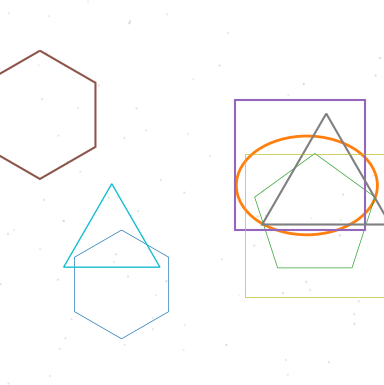[{"shape": "hexagon", "thickness": 0.5, "radius": 0.71, "center": [0.316, 0.261]}, {"shape": "oval", "thickness": 2, "radius": 0.92, "center": [0.797, 0.518]}, {"shape": "pentagon", "thickness": 0.5, "radius": 0.82, "center": [0.818, 0.437]}, {"shape": "square", "thickness": 1.5, "radius": 0.84, "center": [0.78, 0.571]}, {"shape": "hexagon", "thickness": 1.5, "radius": 0.83, "center": [0.104, 0.702]}, {"shape": "triangle", "thickness": 1.5, "radius": 0.96, "center": [0.847, 0.513]}, {"shape": "square", "thickness": 0.5, "radius": 0.93, "center": [0.822, 0.415]}, {"shape": "triangle", "thickness": 1, "radius": 0.72, "center": [0.29, 0.378]}]